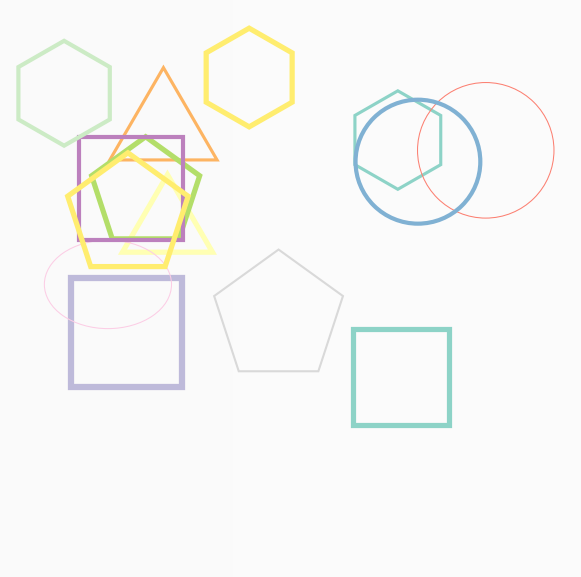[{"shape": "hexagon", "thickness": 1.5, "radius": 0.43, "center": [0.684, 0.757]}, {"shape": "square", "thickness": 2.5, "radius": 0.42, "center": [0.69, 0.346]}, {"shape": "triangle", "thickness": 2.5, "radius": 0.45, "center": [0.288, 0.607]}, {"shape": "square", "thickness": 3, "radius": 0.47, "center": [0.218, 0.424]}, {"shape": "circle", "thickness": 0.5, "radius": 0.59, "center": [0.836, 0.739]}, {"shape": "circle", "thickness": 2, "radius": 0.54, "center": [0.719, 0.719]}, {"shape": "triangle", "thickness": 1.5, "radius": 0.53, "center": [0.281, 0.775]}, {"shape": "pentagon", "thickness": 2.5, "radius": 0.49, "center": [0.251, 0.665]}, {"shape": "oval", "thickness": 0.5, "radius": 0.55, "center": [0.186, 0.507]}, {"shape": "pentagon", "thickness": 1, "radius": 0.58, "center": [0.479, 0.451]}, {"shape": "square", "thickness": 2, "radius": 0.45, "center": [0.225, 0.673]}, {"shape": "hexagon", "thickness": 2, "radius": 0.45, "center": [0.11, 0.838]}, {"shape": "pentagon", "thickness": 2.5, "radius": 0.54, "center": [0.22, 0.626]}, {"shape": "hexagon", "thickness": 2.5, "radius": 0.43, "center": [0.429, 0.865]}]